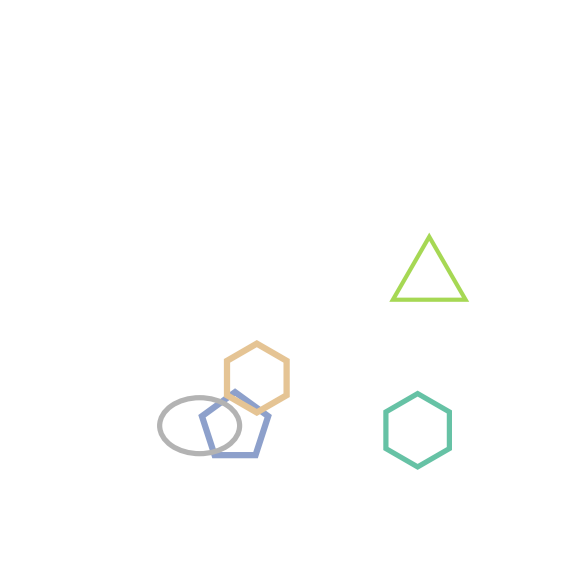[{"shape": "hexagon", "thickness": 2.5, "radius": 0.32, "center": [0.723, 0.254]}, {"shape": "pentagon", "thickness": 3, "radius": 0.3, "center": [0.407, 0.26]}, {"shape": "triangle", "thickness": 2, "radius": 0.36, "center": [0.743, 0.516]}, {"shape": "hexagon", "thickness": 3, "radius": 0.3, "center": [0.445, 0.345]}, {"shape": "oval", "thickness": 2.5, "radius": 0.35, "center": [0.346, 0.262]}]